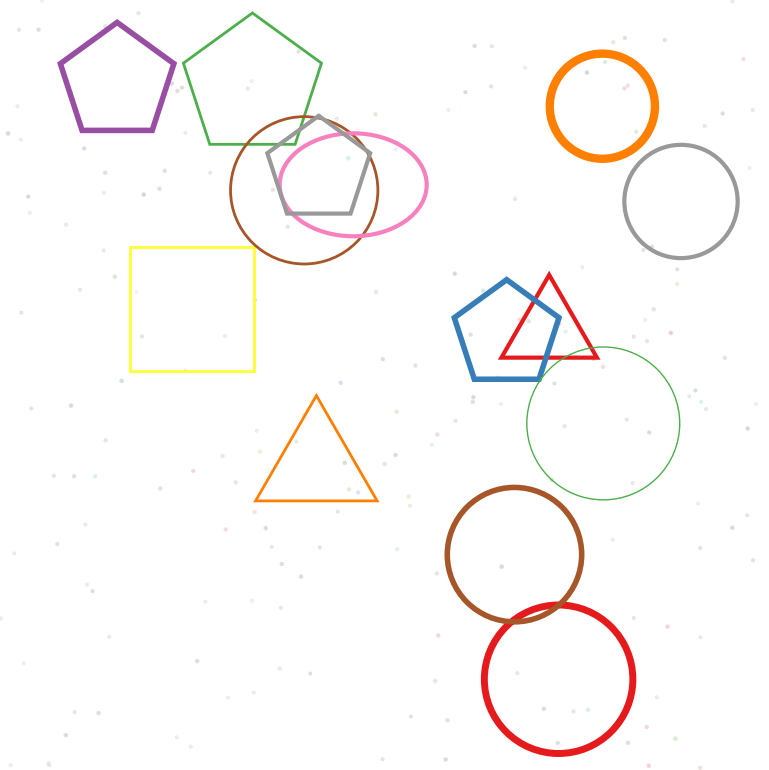[{"shape": "circle", "thickness": 2.5, "radius": 0.48, "center": [0.725, 0.118]}, {"shape": "triangle", "thickness": 1.5, "radius": 0.36, "center": [0.713, 0.571]}, {"shape": "pentagon", "thickness": 2, "radius": 0.36, "center": [0.658, 0.565]}, {"shape": "pentagon", "thickness": 1, "radius": 0.47, "center": [0.328, 0.889]}, {"shape": "circle", "thickness": 0.5, "radius": 0.5, "center": [0.783, 0.45]}, {"shape": "pentagon", "thickness": 2, "radius": 0.39, "center": [0.152, 0.893]}, {"shape": "triangle", "thickness": 1, "radius": 0.46, "center": [0.411, 0.395]}, {"shape": "circle", "thickness": 3, "radius": 0.34, "center": [0.782, 0.862]}, {"shape": "square", "thickness": 1, "radius": 0.4, "center": [0.249, 0.599]}, {"shape": "circle", "thickness": 1, "radius": 0.48, "center": [0.395, 0.753]}, {"shape": "circle", "thickness": 2, "radius": 0.44, "center": [0.668, 0.28]}, {"shape": "oval", "thickness": 1.5, "radius": 0.48, "center": [0.459, 0.76]}, {"shape": "pentagon", "thickness": 1.5, "radius": 0.35, "center": [0.414, 0.779]}, {"shape": "circle", "thickness": 1.5, "radius": 0.37, "center": [0.884, 0.738]}]